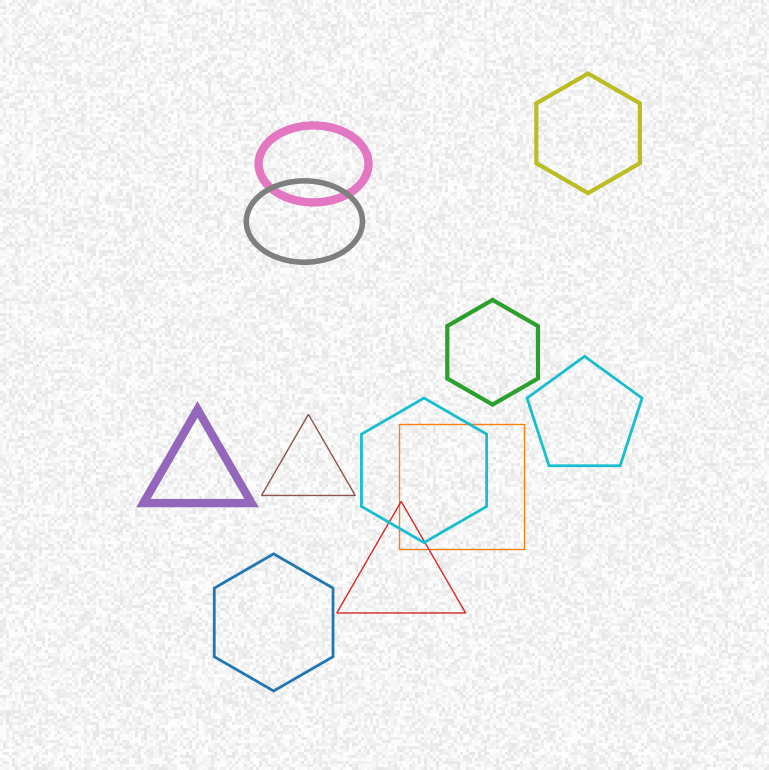[{"shape": "hexagon", "thickness": 1, "radius": 0.45, "center": [0.355, 0.192]}, {"shape": "square", "thickness": 0.5, "radius": 0.41, "center": [0.599, 0.368]}, {"shape": "hexagon", "thickness": 1.5, "radius": 0.34, "center": [0.64, 0.543]}, {"shape": "triangle", "thickness": 0.5, "radius": 0.48, "center": [0.521, 0.252]}, {"shape": "triangle", "thickness": 3, "radius": 0.41, "center": [0.256, 0.387]}, {"shape": "triangle", "thickness": 0.5, "radius": 0.35, "center": [0.4, 0.392]}, {"shape": "oval", "thickness": 3, "radius": 0.36, "center": [0.407, 0.787]}, {"shape": "oval", "thickness": 2, "radius": 0.38, "center": [0.395, 0.712]}, {"shape": "hexagon", "thickness": 1.5, "radius": 0.39, "center": [0.764, 0.827]}, {"shape": "pentagon", "thickness": 1, "radius": 0.39, "center": [0.759, 0.459]}, {"shape": "hexagon", "thickness": 1, "radius": 0.47, "center": [0.551, 0.389]}]